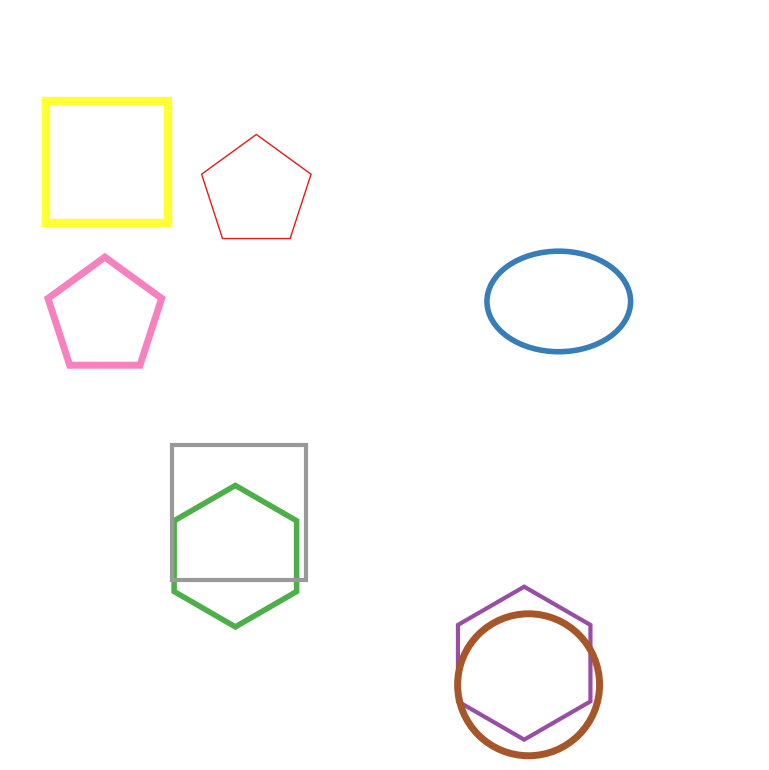[{"shape": "pentagon", "thickness": 0.5, "radius": 0.37, "center": [0.333, 0.751]}, {"shape": "oval", "thickness": 2, "radius": 0.47, "center": [0.726, 0.609]}, {"shape": "hexagon", "thickness": 2, "radius": 0.46, "center": [0.306, 0.278]}, {"shape": "hexagon", "thickness": 1.5, "radius": 0.5, "center": [0.681, 0.139]}, {"shape": "square", "thickness": 3, "radius": 0.4, "center": [0.139, 0.79]}, {"shape": "circle", "thickness": 2.5, "radius": 0.46, "center": [0.686, 0.111]}, {"shape": "pentagon", "thickness": 2.5, "radius": 0.39, "center": [0.136, 0.588]}, {"shape": "square", "thickness": 1.5, "radius": 0.44, "center": [0.31, 0.334]}]